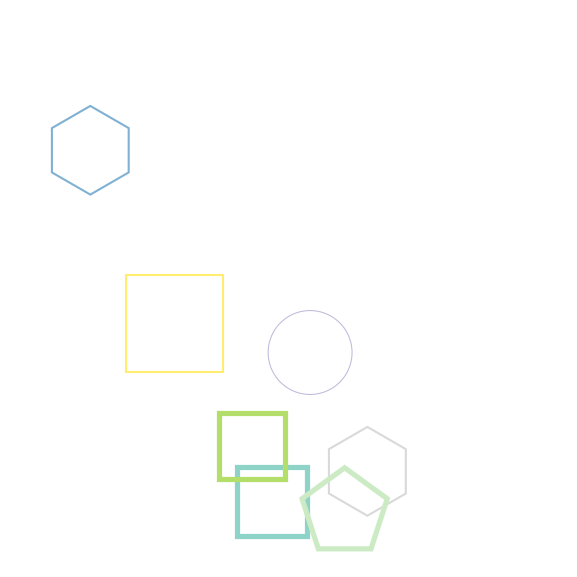[{"shape": "square", "thickness": 2.5, "radius": 0.3, "center": [0.471, 0.131]}, {"shape": "circle", "thickness": 0.5, "radius": 0.36, "center": [0.537, 0.389]}, {"shape": "hexagon", "thickness": 1, "radius": 0.38, "center": [0.156, 0.739]}, {"shape": "square", "thickness": 2.5, "radius": 0.29, "center": [0.437, 0.227]}, {"shape": "hexagon", "thickness": 1, "radius": 0.38, "center": [0.636, 0.183]}, {"shape": "pentagon", "thickness": 2.5, "radius": 0.39, "center": [0.597, 0.112]}, {"shape": "square", "thickness": 1, "radius": 0.42, "center": [0.302, 0.439]}]